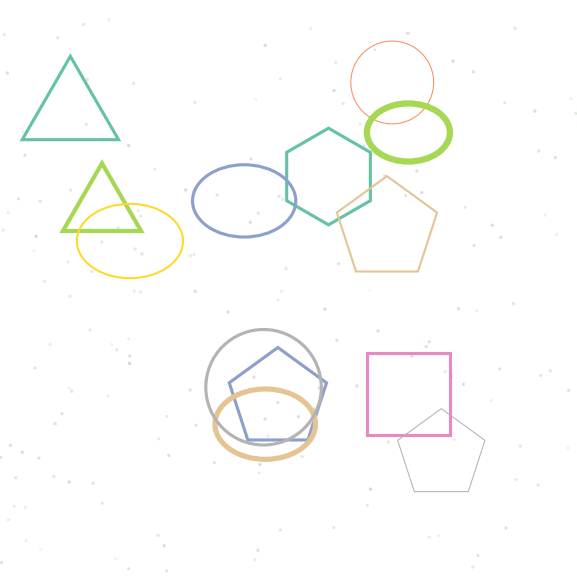[{"shape": "hexagon", "thickness": 1.5, "radius": 0.42, "center": [0.569, 0.693]}, {"shape": "triangle", "thickness": 1.5, "radius": 0.48, "center": [0.122, 0.805]}, {"shape": "circle", "thickness": 0.5, "radius": 0.36, "center": [0.679, 0.856]}, {"shape": "pentagon", "thickness": 1.5, "radius": 0.44, "center": [0.481, 0.309]}, {"shape": "oval", "thickness": 1.5, "radius": 0.45, "center": [0.423, 0.651]}, {"shape": "square", "thickness": 1.5, "radius": 0.36, "center": [0.707, 0.317]}, {"shape": "triangle", "thickness": 2, "radius": 0.39, "center": [0.177, 0.638]}, {"shape": "oval", "thickness": 3, "radius": 0.36, "center": [0.707, 0.77]}, {"shape": "oval", "thickness": 1, "radius": 0.46, "center": [0.225, 0.582]}, {"shape": "oval", "thickness": 2.5, "radius": 0.44, "center": [0.459, 0.265]}, {"shape": "pentagon", "thickness": 1, "radius": 0.46, "center": [0.67, 0.603]}, {"shape": "pentagon", "thickness": 0.5, "radius": 0.4, "center": [0.764, 0.212]}, {"shape": "circle", "thickness": 1.5, "radius": 0.5, "center": [0.456, 0.329]}]